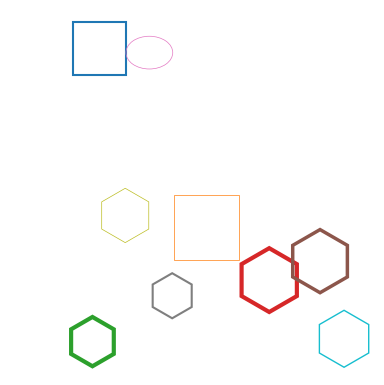[{"shape": "square", "thickness": 1.5, "radius": 0.35, "center": [0.258, 0.874]}, {"shape": "square", "thickness": 0.5, "radius": 0.42, "center": [0.536, 0.41]}, {"shape": "hexagon", "thickness": 3, "radius": 0.32, "center": [0.24, 0.113]}, {"shape": "hexagon", "thickness": 3, "radius": 0.41, "center": [0.699, 0.272]}, {"shape": "hexagon", "thickness": 2.5, "radius": 0.41, "center": [0.831, 0.322]}, {"shape": "oval", "thickness": 0.5, "radius": 0.3, "center": [0.388, 0.863]}, {"shape": "hexagon", "thickness": 1.5, "radius": 0.29, "center": [0.447, 0.232]}, {"shape": "hexagon", "thickness": 0.5, "radius": 0.35, "center": [0.325, 0.44]}, {"shape": "hexagon", "thickness": 1, "radius": 0.37, "center": [0.894, 0.12]}]